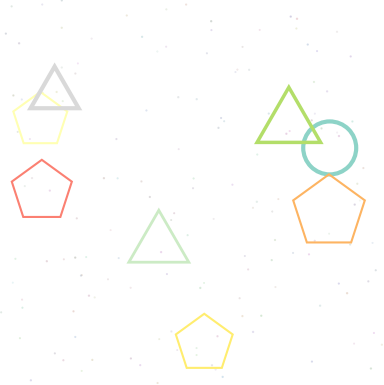[{"shape": "circle", "thickness": 3, "radius": 0.34, "center": [0.856, 0.616]}, {"shape": "pentagon", "thickness": 1.5, "radius": 0.37, "center": [0.105, 0.688]}, {"shape": "pentagon", "thickness": 1.5, "radius": 0.41, "center": [0.109, 0.503]}, {"shape": "pentagon", "thickness": 1.5, "radius": 0.49, "center": [0.855, 0.449]}, {"shape": "triangle", "thickness": 2.5, "radius": 0.48, "center": [0.75, 0.678]}, {"shape": "triangle", "thickness": 3, "radius": 0.36, "center": [0.142, 0.755]}, {"shape": "triangle", "thickness": 2, "radius": 0.45, "center": [0.412, 0.364]}, {"shape": "pentagon", "thickness": 1.5, "radius": 0.39, "center": [0.531, 0.107]}]